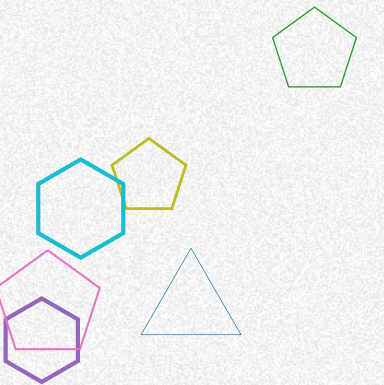[{"shape": "triangle", "thickness": 0.5, "radius": 0.75, "center": [0.496, 0.206]}, {"shape": "pentagon", "thickness": 1, "radius": 0.57, "center": [0.817, 0.867]}, {"shape": "hexagon", "thickness": 3, "radius": 0.54, "center": [0.109, 0.116]}, {"shape": "pentagon", "thickness": 1.5, "radius": 0.71, "center": [0.124, 0.208]}, {"shape": "pentagon", "thickness": 2, "radius": 0.5, "center": [0.387, 0.54]}, {"shape": "hexagon", "thickness": 3, "radius": 0.64, "center": [0.21, 0.458]}]